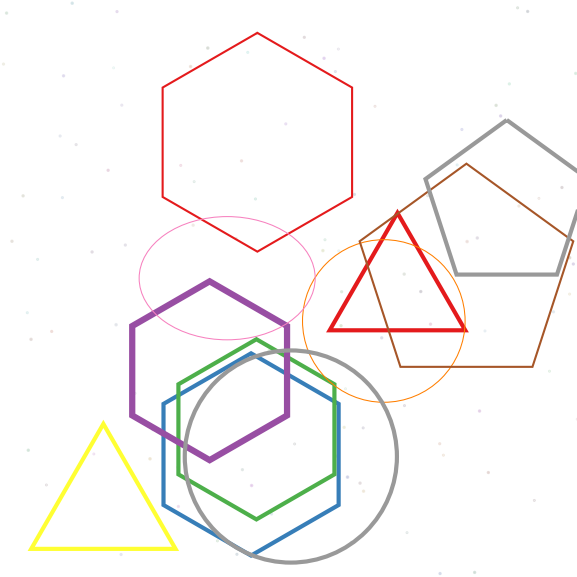[{"shape": "triangle", "thickness": 2, "radius": 0.68, "center": [0.688, 0.495]}, {"shape": "hexagon", "thickness": 1, "radius": 0.95, "center": [0.446, 0.753]}, {"shape": "hexagon", "thickness": 2, "radius": 0.88, "center": [0.435, 0.212]}, {"shape": "hexagon", "thickness": 2, "radius": 0.78, "center": [0.444, 0.256]}, {"shape": "hexagon", "thickness": 3, "radius": 0.77, "center": [0.363, 0.357]}, {"shape": "circle", "thickness": 0.5, "radius": 0.7, "center": [0.665, 0.443]}, {"shape": "triangle", "thickness": 2, "radius": 0.72, "center": [0.179, 0.121]}, {"shape": "pentagon", "thickness": 1, "radius": 0.97, "center": [0.808, 0.521]}, {"shape": "oval", "thickness": 0.5, "radius": 0.76, "center": [0.393, 0.517]}, {"shape": "circle", "thickness": 2, "radius": 0.92, "center": [0.504, 0.209]}, {"shape": "pentagon", "thickness": 2, "radius": 0.74, "center": [0.877, 0.643]}]